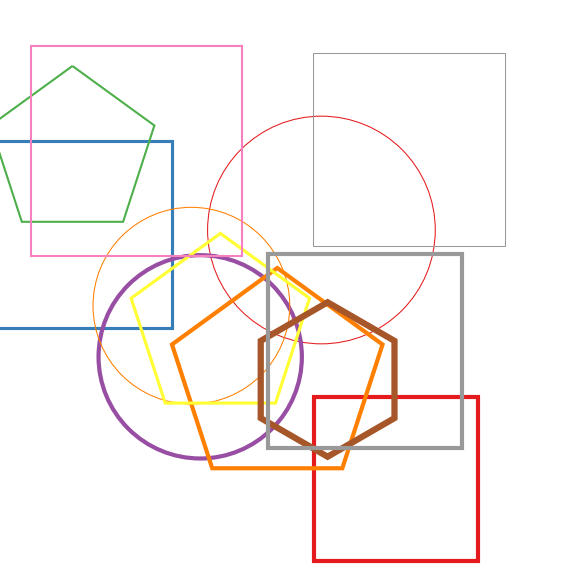[{"shape": "square", "thickness": 2, "radius": 0.71, "center": [0.685, 0.169]}, {"shape": "circle", "thickness": 0.5, "radius": 0.99, "center": [0.557, 0.601]}, {"shape": "square", "thickness": 1.5, "radius": 0.81, "center": [0.136, 0.594]}, {"shape": "pentagon", "thickness": 1, "radius": 0.75, "center": [0.125, 0.736]}, {"shape": "circle", "thickness": 2, "radius": 0.88, "center": [0.347, 0.381]}, {"shape": "circle", "thickness": 0.5, "radius": 0.85, "center": [0.331, 0.47]}, {"shape": "pentagon", "thickness": 2, "radius": 0.96, "center": [0.48, 0.343]}, {"shape": "pentagon", "thickness": 1.5, "radius": 0.81, "center": [0.382, 0.433]}, {"shape": "hexagon", "thickness": 3, "radius": 0.67, "center": [0.567, 0.342]}, {"shape": "square", "thickness": 1, "radius": 0.91, "center": [0.237, 0.738]}, {"shape": "square", "thickness": 2, "radius": 0.84, "center": [0.632, 0.392]}, {"shape": "square", "thickness": 0.5, "radius": 0.83, "center": [0.708, 0.74]}]